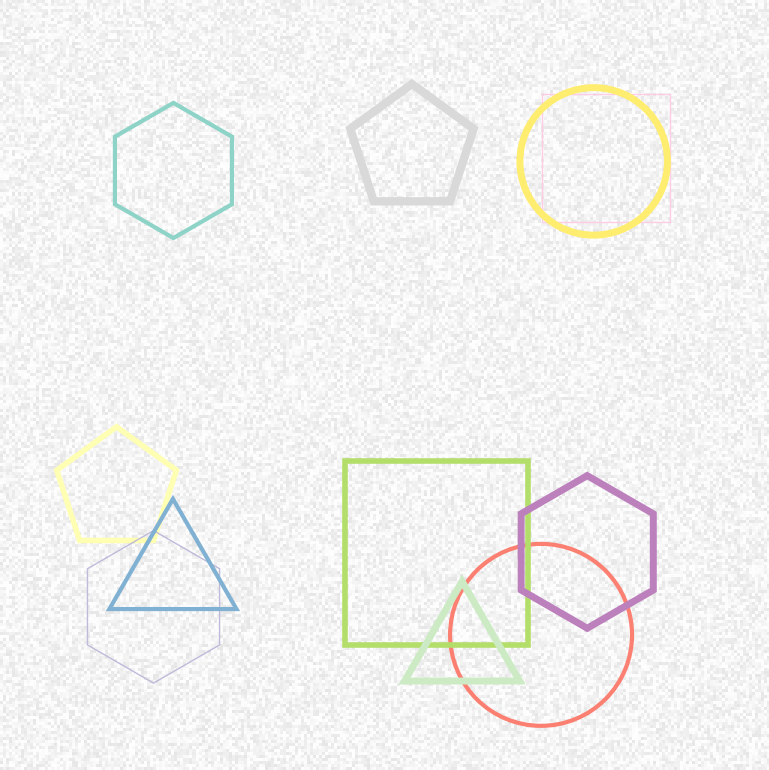[{"shape": "hexagon", "thickness": 1.5, "radius": 0.44, "center": [0.225, 0.779]}, {"shape": "pentagon", "thickness": 2, "radius": 0.41, "center": [0.151, 0.364]}, {"shape": "hexagon", "thickness": 0.5, "radius": 0.5, "center": [0.199, 0.212]}, {"shape": "circle", "thickness": 1.5, "radius": 0.59, "center": [0.703, 0.176]}, {"shape": "triangle", "thickness": 1.5, "radius": 0.48, "center": [0.225, 0.257]}, {"shape": "square", "thickness": 2, "radius": 0.6, "center": [0.567, 0.281]}, {"shape": "square", "thickness": 0.5, "radius": 0.42, "center": [0.787, 0.794]}, {"shape": "pentagon", "thickness": 3, "radius": 0.42, "center": [0.535, 0.807]}, {"shape": "hexagon", "thickness": 2.5, "radius": 0.5, "center": [0.763, 0.283]}, {"shape": "triangle", "thickness": 2.5, "radius": 0.43, "center": [0.6, 0.159]}, {"shape": "circle", "thickness": 2.5, "radius": 0.48, "center": [0.771, 0.79]}]